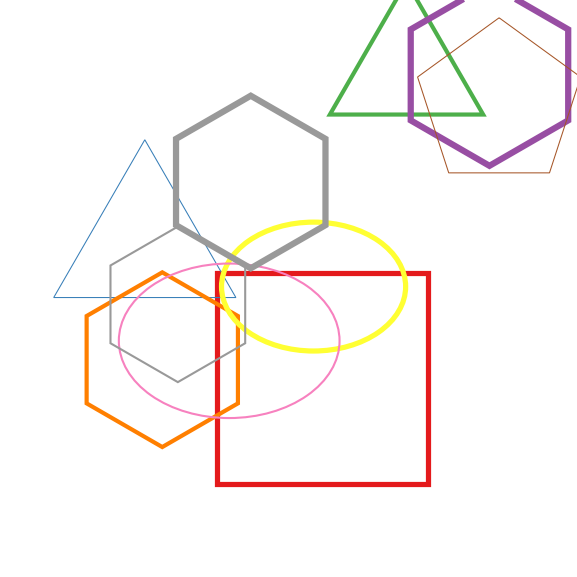[{"shape": "square", "thickness": 2.5, "radius": 0.91, "center": [0.559, 0.344]}, {"shape": "triangle", "thickness": 0.5, "radius": 0.91, "center": [0.251, 0.575]}, {"shape": "triangle", "thickness": 2, "radius": 0.77, "center": [0.704, 0.877]}, {"shape": "hexagon", "thickness": 3, "radius": 0.79, "center": [0.848, 0.869]}, {"shape": "hexagon", "thickness": 2, "radius": 0.76, "center": [0.281, 0.376]}, {"shape": "oval", "thickness": 2.5, "radius": 0.8, "center": [0.543, 0.503]}, {"shape": "pentagon", "thickness": 0.5, "radius": 0.74, "center": [0.864, 0.82]}, {"shape": "oval", "thickness": 1, "radius": 0.96, "center": [0.397, 0.409]}, {"shape": "hexagon", "thickness": 1, "radius": 0.67, "center": [0.308, 0.472]}, {"shape": "hexagon", "thickness": 3, "radius": 0.75, "center": [0.434, 0.684]}]